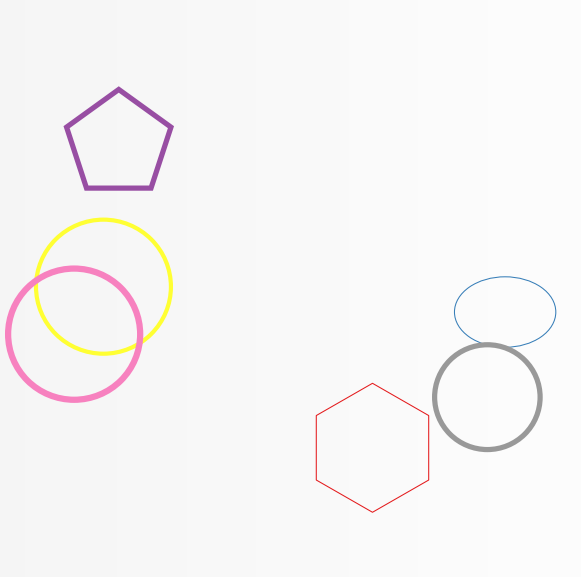[{"shape": "hexagon", "thickness": 0.5, "radius": 0.56, "center": [0.641, 0.224]}, {"shape": "oval", "thickness": 0.5, "radius": 0.44, "center": [0.869, 0.459]}, {"shape": "pentagon", "thickness": 2.5, "radius": 0.47, "center": [0.204, 0.75]}, {"shape": "circle", "thickness": 2, "radius": 0.58, "center": [0.178, 0.503]}, {"shape": "circle", "thickness": 3, "radius": 0.57, "center": [0.128, 0.42]}, {"shape": "circle", "thickness": 2.5, "radius": 0.45, "center": [0.838, 0.311]}]